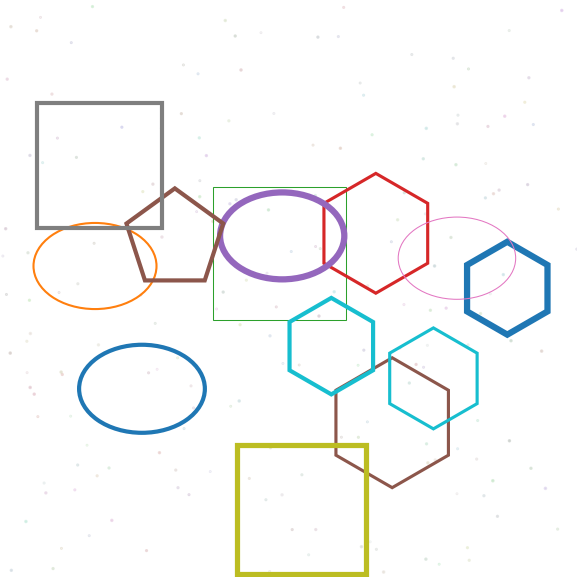[{"shape": "hexagon", "thickness": 3, "radius": 0.4, "center": [0.878, 0.5]}, {"shape": "oval", "thickness": 2, "radius": 0.54, "center": [0.246, 0.326]}, {"shape": "oval", "thickness": 1, "radius": 0.53, "center": [0.165, 0.539]}, {"shape": "square", "thickness": 0.5, "radius": 0.58, "center": [0.484, 0.56]}, {"shape": "hexagon", "thickness": 1.5, "radius": 0.52, "center": [0.651, 0.595]}, {"shape": "oval", "thickness": 3, "radius": 0.54, "center": [0.489, 0.591]}, {"shape": "pentagon", "thickness": 2, "radius": 0.44, "center": [0.303, 0.585]}, {"shape": "hexagon", "thickness": 1.5, "radius": 0.56, "center": [0.679, 0.267]}, {"shape": "oval", "thickness": 0.5, "radius": 0.51, "center": [0.791, 0.552]}, {"shape": "square", "thickness": 2, "radius": 0.54, "center": [0.172, 0.713]}, {"shape": "square", "thickness": 2.5, "radius": 0.56, "center": [0.522, 0.117]}, {"shape": "hexagon", "thickness": 1.5, "radius": 0.44, "center": [0.75, 0.344]}, {"shape": "hexagon", "thickness": 2, "radius": 0.42, "center": [0.574, 0.4]}]